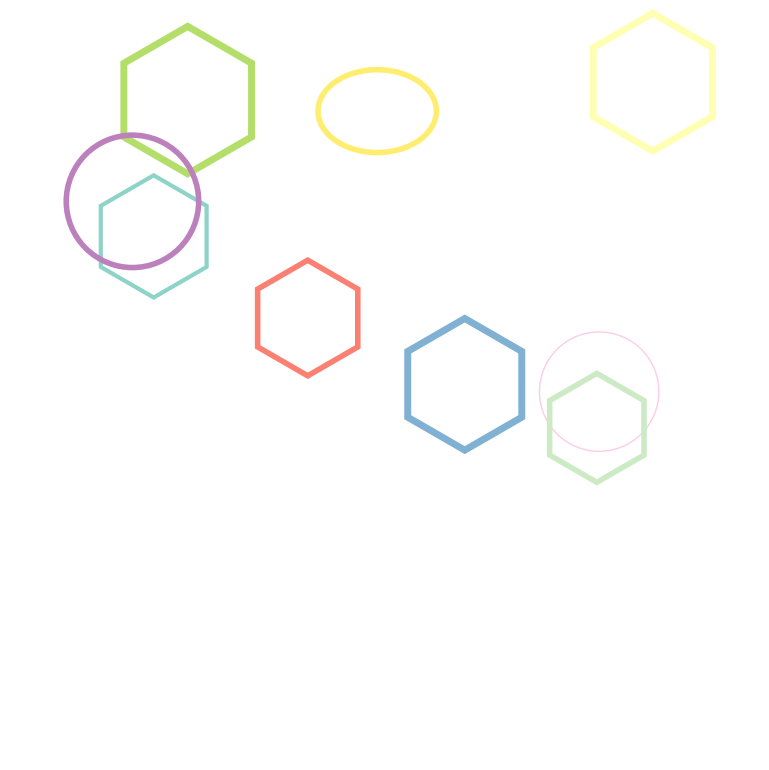[{"shape": "hexagon", "thickness": 1.5, "radius": 0.4, "center": [0.2, 0.693]}, {"shape": "hexagon", "thickness": 2.5, "radius": 0.45, "center": [0.848, 0.893]}, {"shape": "hexagon", "thickness": 2, "radius": 0.38, "center": [0.4, 0.587]}, {"shape": "hexagon", "thickness": 2.5, "radius": 0.43, "center": [0.604, 0.501]}, {"shape": "hexagon", "thickness": 2.5, "radius": 0.48, "center": [0.244, 0.87]}, {"shape": "circle", "thickness": 0.5, "radius": 0.39, "center": [0.778, 0.491]}, {"shape": "circle", "thickness": 2, "radius": 0.43, "center": [0.172, 0.739]}, {"shape": "hexagon", "thickness": 2, "radius": 0.35, "center": [0.775, 0.444]}, {"shape": "oval", "thickness": 2, "radius": 0.38, "center": [0.49, 0.856]}]